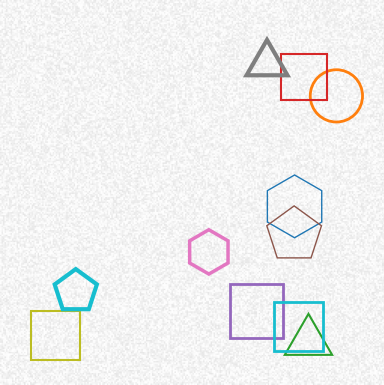[{"shape": "hexagon", "thickness": 1, "radius": 0.41, "center": [0.765, 0.464]}, {"shape": "circle", "thickness": 2, "radius": 0.34, "center": [0.874, 0.751]}, {"shape": "triangle", "thickness": 1.5, "radius": 0.36, "center": [0.801, 0.114]}, {"shape": "square", "thickness": 1.5, "radius": 0.3, "center": [0.791, 0.8]}, {"shape": "square", "thickness": 2, "radius": 0.35, "center": [0.666, 0.192]}, {"shape": "pentagon", "thickness": 1, "radius": 0.37, "center": [0.764, 0.391]}, {"shape": "hexagon", "thickness": 2.5, "radius": 0.29, "center": [0.542, 0.346]}, {"shape": "triangle", "thickness": 3, "radius": 0.31, "center": [0.693, 0.835]}, {"shape": "square", "thickness": 1.5, "radius": 0.32, "center": [0.145, 0.128]}, {"shape": "square", "thickness": 2, "radius": 0.32, "center": [0.776, 0.152]}, {"shape": "pentagon", "thickness": 3, "radius": 0.29, "center": [0.197, 0.243]}]